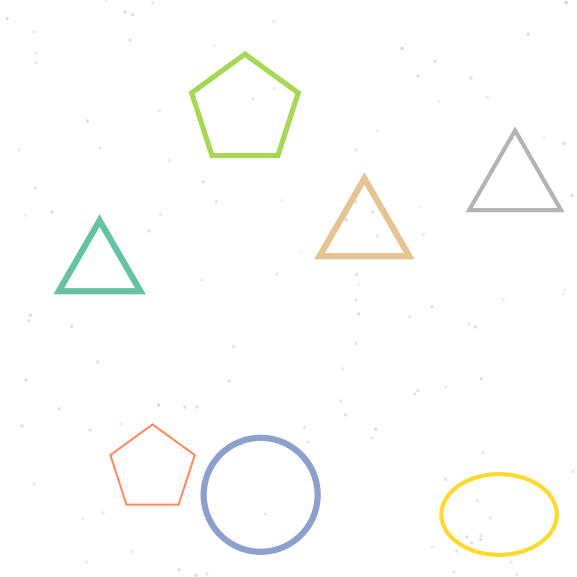[{"shape": "triangle", "thickness": 3, "radius": 0.41, "center": [0.172, 0.536]}, {"shape": "pentagon", "thickness": 1, "radius": 0.38, "center": [0.264, 0.187]}, {"shape": "circle", "thickness": 3, "radius": 0.49, "center": [0.451, 0.142]}, {"shape": "pentagon", "thickness": 2.5, "radius": 0.49, "center": [0.424, 0.808]}, {"shape": "oval", "thickness": 2, "radius": 0.5, "center": [0.864, 0.108]}, {"shape": "triangle", "thickness": 3, "radius": 0.45, "center": [0.631, 0.6]}, {"shape": "triangle", "thickness": 2, "radius": 0.46, "center": [0.892, 0.681]}]